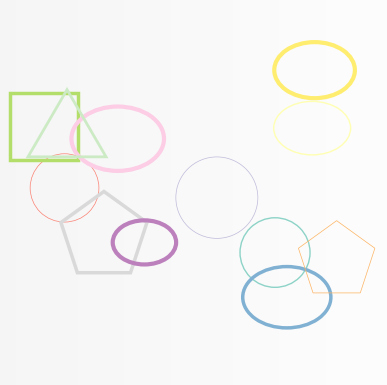[{"shape": "circle", "thickness": 1, "radius": 0.45, "center": [0.71, 0.344]}, {"shape": "oval", "thickness": 1, "radius": 0.5, "center": [0.806, 0.667]}, {"shape": "circle", "thickness": 0.5, "radius": 0.53, "center": [0.56, 0.487]}, {"shape": "circle", "thickness": 0.5, "radius": 0.44, "center": [0.167, 0.512]}, {"shape": "oval", "thickness": 2.5, "radius": 0.57, "center": [0.74, 0.228]}, {"shape": "pentagon", "thickness": 0.5, "radius": 0.52, "center": [0.869, 0.323]}, {"shape": "square", "thickness": 2.5, "radius": 0.44, "center": [0.114, 0.672]}, {"shape": "oval", "thickness": 3, "radius": 0.6, "center": [0.304, 0.64]}, {"shape": "pentagon", "thickness": 2.5, "radius": 0.58, "center": [0.268, 0.386]}, {"shape": "oval", "thickness": 3, "radius": 0.41, "center": [0.373, 0.37]}, {"shape": "triangle", "thickness": 2, "radius": 0.58, "center": [0.173, 0.651]}, {"shape": "oval", "thickness": 3, "radius": 0.52, "center": [0.812, 0.818]}]